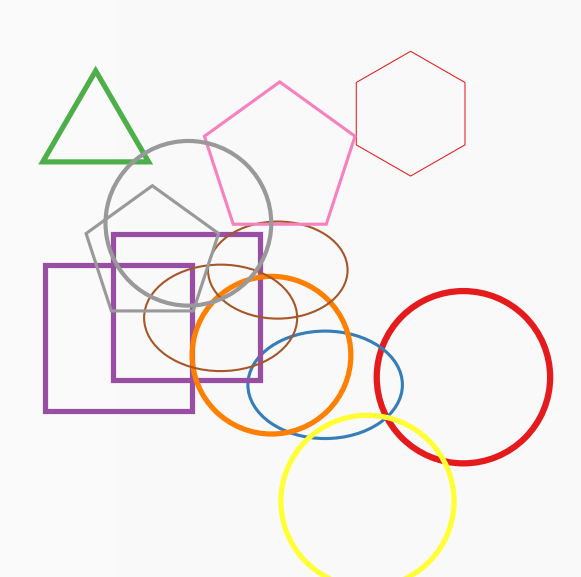[{"shape": "hexagon", "thickness": 0.5, "radius": 0.54, "center": [0.706, 0.802]}, {"shape": "circle", "thickness": 3, "radius": 0.75, "center": [0.797, 0.346]}, {"shape": "oval", "thickness": 1.5, "radius": 0.66, "center": [0.559, 0.333]}, {"shape": "triangle", "thickness": 2.5, "radius": 0.53, "center": [0.165, 0.771]}, {"shape": "square", "thickness": 2.5, "radius": 0.63, "center": [0.32, 0.468]}, {"shape": "square", "thickness": 2.5, "radius": 0.63, "center": [0.204, 0.413]}, {"shape": "circle", "thickness": 2.5, "radius": 0.68, "center": [0.467, 0.384]}, {"shape": "circle", "thickness": 2.5, "radius": 0.74, "center": [0.632, 0.131]}, {"shape": "oval", "thickness": 1, "radius": 0.6, "center": [0.478, 0.531]}, {"shape": "oval", "thickness": 1, "radius": 0.66, "center": [0.38, 0.449]}, {"shape": "pentagon", "thickness": 1.5, "radius": 0.68, "center": [0.481, 0.721]}, {"shape": "circle", "thickness": 2, "radius": 0.71, "center": [0.324, 0.612]}, {"shape": "pentagon", "thickness": 1.5, "radius": 0.6, "center": [0.262, 0.558]}]